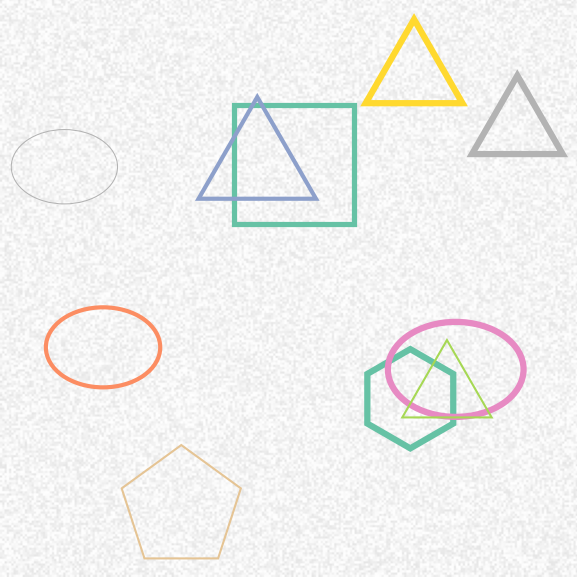[{"shape": "square", "thickness": 2.5, "radius": 0.52, "center": [0.509, 0.714]}, {"shape": "hexagon", "thickness": 3, "radius": 0.43, "center": [0.71, 0.309]}, {"shape": "oval", "thickness": 2, "radius": 0.5, "center": [0.178, 0.398]}, {"shape": "triangle", "thickness": 2, "radius": 0.59, "center": [0.445, 0.714]}, {"shape": "oval", "thickness": 3, "radius": 0.59, "center": [0.789, 0.36]}, {"shape": "triangle", "thickness": 1, "radius": 0.45, "center": [0.774, 0.321]}, {"shape": "triangle", "thickness": 3, "radius": 0.48, "center": [0.717, 0.869]}, {"shape": "pentagon", "thickness": 1, "radius": 0.54, "center": [0.314, 0.12]}, {"shape": "oval", "thickness": 0.5, "radius": 0.46, "center": [0.112, 0.71]}, {"shape": "triangle", "thickness": 3, "radius": 0.45, "center": [0.896, 0.778]}]